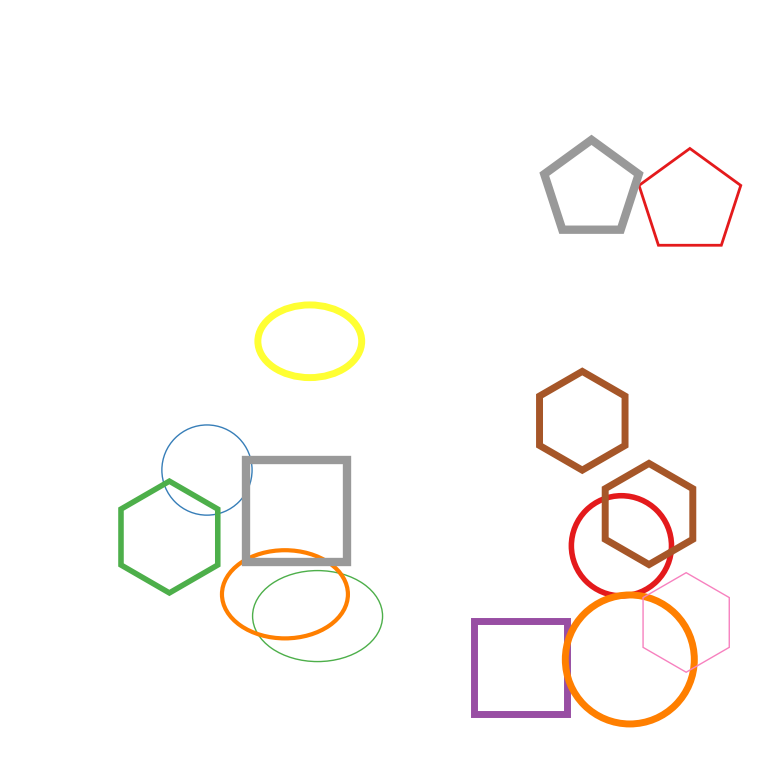[{"shape": "pentagon", "thickness": 1, "radius": 0.35, "center": [0.896, 0.738]}, {"shape": "circle", "thickness": 2, "radius": 0.33, "center": [0.807, 0.291]}, {"shape": "circle", "thickness": 0.5, "radius": 0.29, "center": [0.269, 0.39]}, {"shape": "oval", "thickness": 0.5, "radius": 0.42, "center": [0.412, 0.2]}, {"shape": "hexagon", "thickness": 2, "radius": 0.36, "center": [0.22, 0.303]}, {"shape": "square", "thickness": 2.5, "radius": 0.3, "center": [0.675, 0.133]}, {"shape": "oval", "thickness": 1.5, "radius": 0.41, "center": [0.37, 0.228]}, {"shape": "circle", "thickness": 2.5, "radius": 0.42, "center": [0.818, 0.144]}, {"shape": "oval", "thickness": 2.5, "radius": 0.34, "center": [0.402, 0.557]}, {"shape": "hexagon", "thickness": 2.5, "radius": 0.33, "center": [0.843, 0.332]}, {"shape": "hexagon", "thickness": 2.5, "radius": 0.32, "center": [0.756, 0.454]}, {"shape": "hexagon", "thickness": 0.5, "radius": 0.32, "center": [0.891, 0.192]}, {"shape": "pentagon", "thickness": 3, "radius": 0.32, "center": [0.768, 0.754]}, {"shape": "square", "thickness": 3, "radius": 0.33, "center": [0.385, 0.336]}]